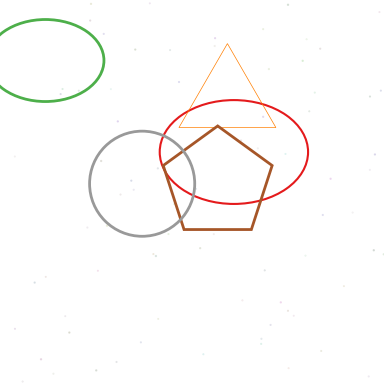[{"shape": "oval", "thickness": 1.5, "radius": 0.96, "center": [0.608, 0.605]}, {"shape": "oval", "thickness": 2, "radius": 0.76, "center": [0.118, 0.843]}, {"shape": "triangle", "thickness": 0.5, "radius": 0.73, "center": [0.591, 0.741]}, {"shape": "pentagon", "thickness": 2, "radius": 0.74, "center": [0.565, 0.524]}, {"shape": "circle", "thickness": 2, "radius": 0.68, "center": [0.369, 0.523]}]